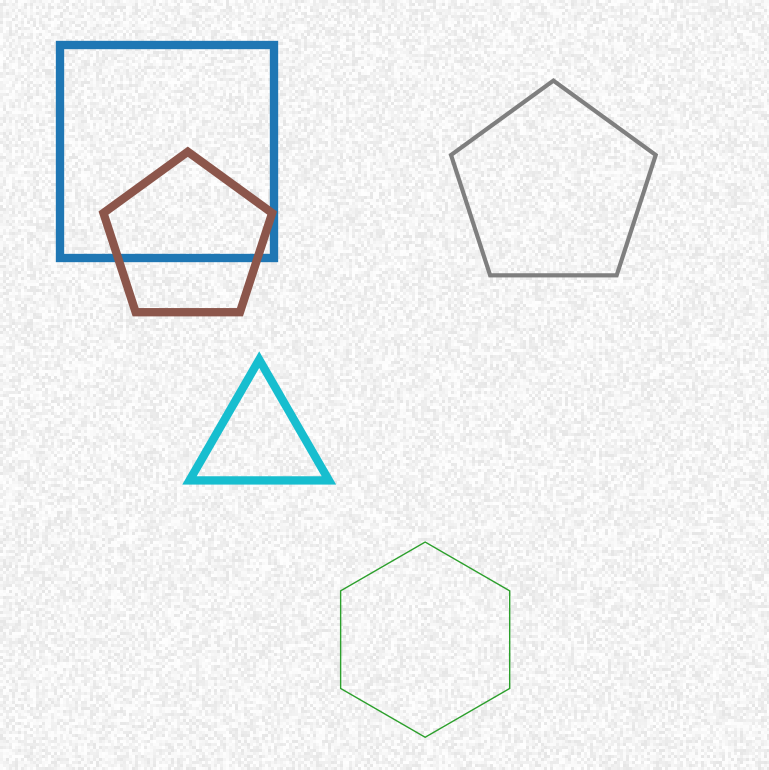[{"shape": "square", "thickness": 3, "radius": 0.69, "center": [0.217, 0.803]}, {"shape": "hexagon", "thickness": 0.5, "radius": 0.63, "center": [0.552, 0.169]}, {"shape": "pentagon", "thickness": 3, "radius": 0.58, "center": [0.244, 0.688]}, {"shape": "pentagon", "thickness": 1.5, "radius": 0.7, "center": [0.719, 0.755]}, {"shape": "triangle", "thickness": 3, "radius": 0.52, "center": [0.337, 0.428]}]